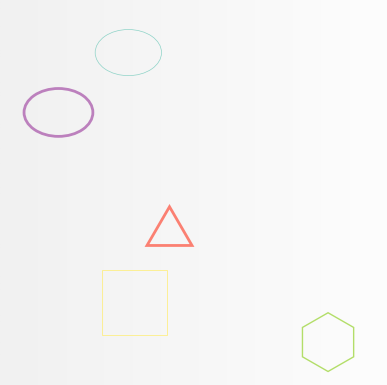[{"shape": "oval", "thickness": 0.5, "radius": 0.43, "center": [0.331, 0.863]}, {"shape": "triangle", "thickness": 2, "radius": 0.34, "center": [0.437, 0.396]}, {"shape": "hexagon", "thickness": 1, "radius": 0.38, "center": [0.847, 0.111]}, {"shape": "oval", "thickness": 2, "radius": 0.44, "center": [0.151, 0.708]}, {"shape": "square", "thickness": 0.5, "radius": 0.42, "center": [0.348, 0.214]}]